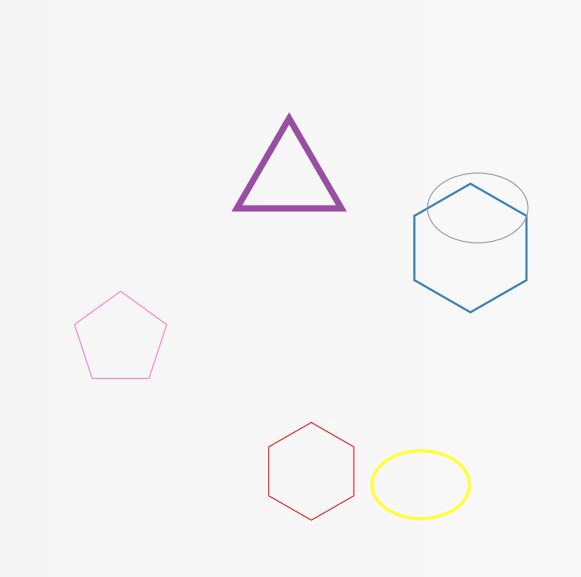[{"shape": "hexagon", "thickness": 0.5, "radius": 0.42, "center": [0.536, 0.183]}, {"shape": "hexagon", "thickness": 1, "radius": 0.56, "center": [0.809, 0.57]}, {"shape": "triangle", "thickness": 3, "radius": 0.52, "center": [0.497, 0.69]}, {"shape": "oval", "thickness": 1.5, "radius": 0.42, "center": [0.724, 0.16]}, {"shape": "pentagon", "thickness": 0.5, "radius": 0.42, "center": [0.207, 0.411]}, {"shape": "oval", "thickness": 0.5, "radius": 0.43, "center": [0.822, 0.639]}]